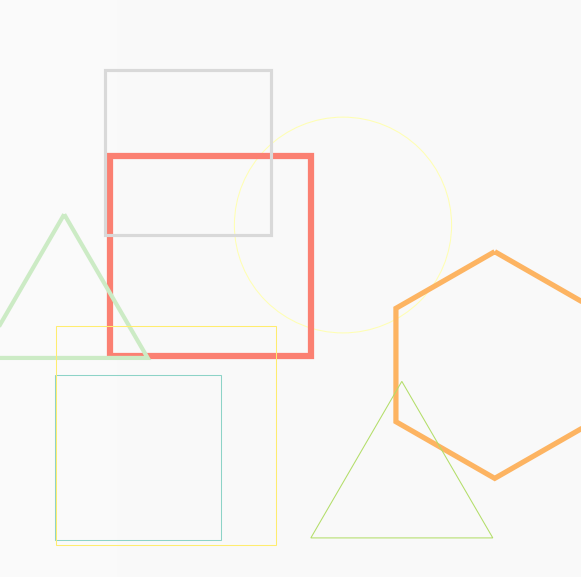[{"shape": "square", "thickness": 0.5, "radius": 0.71, "center": [0.238, 0.208]}, {"shape": "circle", "thickness": 0.5, "radius": 0.93, "center": [0.59, 0.609]}, {"shape": "square", "thickness": 3, "radius": 0.87, "center": [0.362, 0.556]}, {"shape": "hexagon", "thickness": 2.5, "radius": 0.98, "center": [0.851, 0.367]}, {"shape": "triangle", "thickness": 0.5, "radius": 0.9, "center": [0.691, 0.158]}, {"shape": "square", "thickness": 1.5, "radius": 0.71, "center": [0.323, 0.735]}, {"shape": "triangle", "thickness": 2, "radius": 0.83, "center": [0.11, 0.462]}, {"shape": "square", "thickness": 0.5, "radius": 0.95, "center": [0.285, 0.245]}]